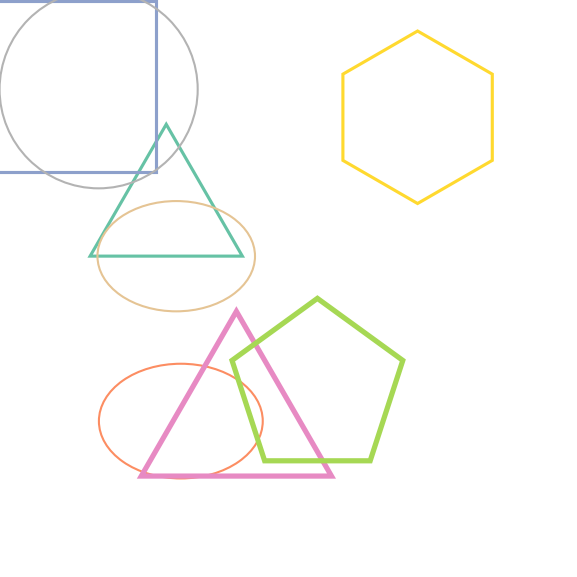[{"shape": "triangle", "thickness": 1.5, "radius": 0.76, "center": [0.288, 0.632]}, {"shape": "oval", "thickness": 1, "radius": 0.71, "center": [0.313, 0.27]}, {"shape": "square", "thickness": 1.5, "radius": 0.74, "center": [0.122, 0.85]}, {"shape": "triangle", "thickness": 2.5, "radius": 0.95, "center": [0.409, 0.27]}, {"shape": "pentagon", "thickness": 2.5, "radius": 0.78, "center": [0.55, 0.327]}, {"shape": "hexagon", "thickness": 1.5, "radius": 0.75, "center": [0.723, 0.796]}, {"shape": "oval", "thickness": 1, "radius": 0.68, "center": [0.305, 0.555]}, {"shape": "circle", "thickness": 1, "radius": 0.86, "center": [0.171, 0.845]}]